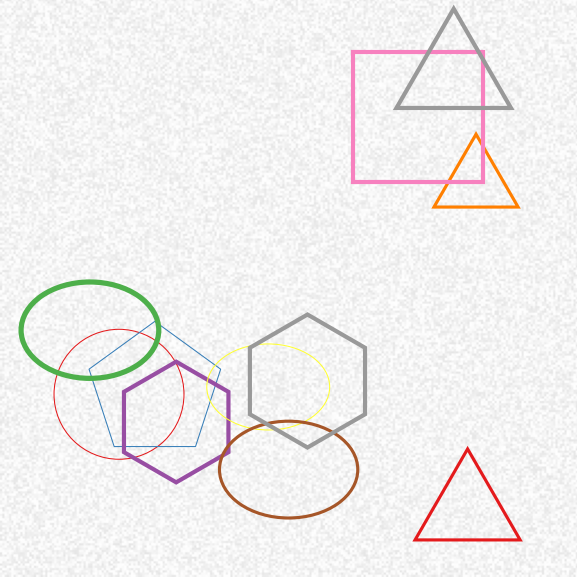[{"shape": "triangle", "thickness": 1.5, "radius": 0.53, "center": [0.81, 0.117]}, {"shape": "circle", "thickness": 0.5, "radius": 0.56, "center": [0.206, 0.316]}, {"shape": "pentagon", "thickness": 0.5, "radius": 0.6, "center": [0.268, 0.323]}, {"shape": "oval", "thickness": 2.5, "radius": 0.6, "center": [0.156, 0.427]}, {"shape": "hexagon", "thickness": 2, "radius": 0.52, "center": [0.305, 0.268]}, {"shape": "triangle", "thickness": 1.5, "radius": 0.42, "center": [0.824, 0.683]}, {"shape": "oval", "thickness": 0.5, "radius": 0.53, "center": [0.464, 0.329]}, {"shape": "oval", "thickness": 1.5, "radius": 0.6, "center": [0.5, 0.186]}, {"shape": "square", "thickness": 2, "radius": 0.56, "center": [0.724, 0.797]}, {"shape": "hexagon", "thickness": 2, "radius": 0.58, "center": [0.532, 0.339]}, {"shape": "triangle", "thickness": 2, "radius": 0.57, "center": [0.786, 0.869]}]